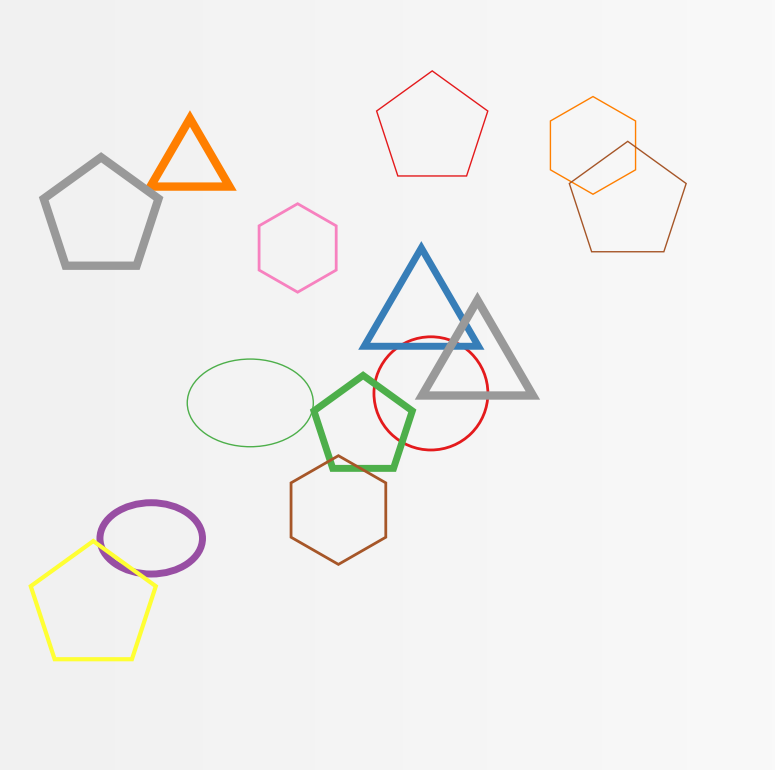[{"shape": "circle", "thickness": 1, "radius": 0.37, "center": [0.556, 0.489]}, {"shape": "pentagon", "thickness": 0.5, "radius": 0.38, "center": [0.558, 0.832]}, {"shape": "triangle", "thickness": 2.5, "radius": 0.43, "center": [0.544, 0.593]}, {"shape": "oval", "thickness": 0.5, "radius": 0.41, "center": [0.323, 0.477]}, {"shape": "pentagon", "thickness": 2.5, "radius": 0.33, "center": [0.469, 0.446]}, {"shape": "oval", "thickness": 2.5, "radius": 0.33, "center": [0.195, 0.301]}, {"shape": "hexagon", "thickness": 0.5, "radius": 0.32, "center": [0.765, 0.811]}, {"shape": "triangle", "thickness": 3, "radius": 0.29, "center": [0.245, 0.787]}, {"shape": "pentagon", "thickness": 1.5, "radius": 0.42, "center": [0.12, 0.212]}, {"shape": "hexagon", "thickness": 1, "radius": 0.35, "center": [0.437, 0.338]}, {"shape": "pentagon", "thickness": 0.5, "radius": 0.4, "center": [0.81, 0.737]}, {"shape": "hexagon", "thickness": 1, "radius": 0.29, "center": [0.384, 0.678]}, {"shape": "pentagon", "thickness": 3, "radius": 0.39, "center": [0.13, 0.718]}, {"shape": "triangle", "thickness": 3, "radius": 0.41, "center": [0.616, 0.528]}]